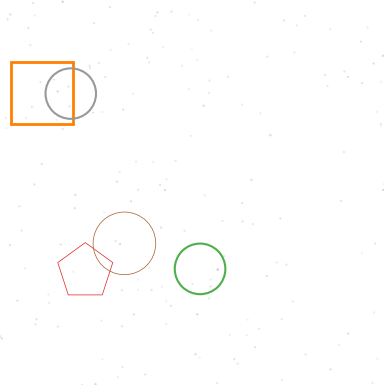[{"shape": "pentagon", "thickness": 0.5, "radius": 0.38, "center": [0.222, 0.295]}, {"shape": "circle", "thickness": 1.5, "radius": 0.33, "center": [0.52, 0.302]}, {"shape": "square", "thickness": 2, "radius": 0.4, "center": [0.108, 0.759]}, {"shape": "circle", "thickness": 0.5, "radius": 0.41, "center": [0.323, 0.368]}, {"shape": "circle", "thickness": 1.5, "radius": 0.33, "center": [0.184, 0.757]}]